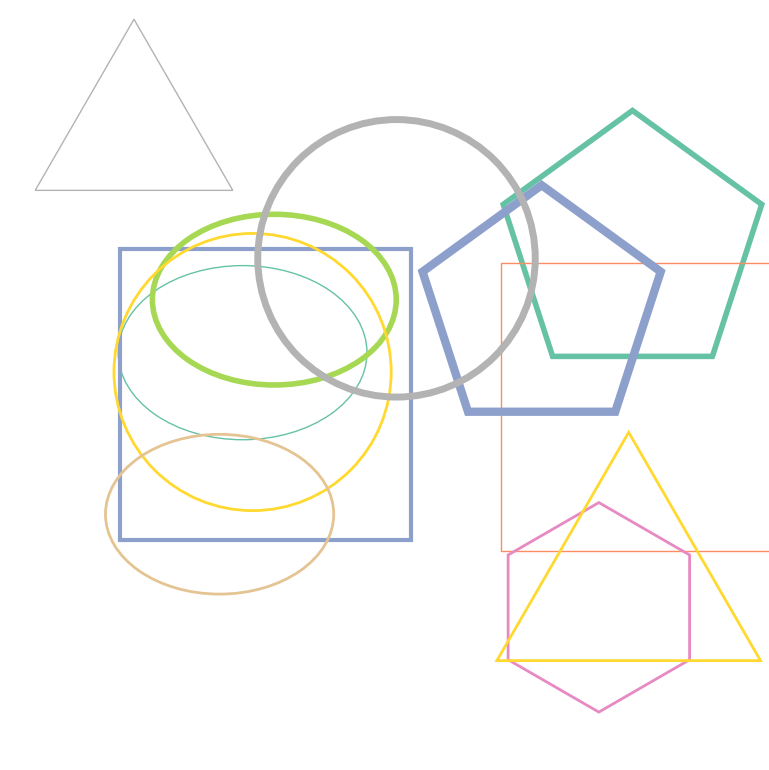[{"shape": "oval", "thickness": 0.5, "radius": 0.81, "center": [0.315, 0.542]}, {"shape": "pentagon", "thickness": 2, "radius": 0.88, "center": [0.821, 0.68]}, {"shape": "square", "thickness": 0.5, "radius": 0.94, "center": [0.838, 0.471]}, {"shape": "square", "thickness": 1.5, "radius": 0.94, "center": [0.345, 0.488]}, {"shape": "pentagon", "thickness": 3, "radius": 0.81, "center": [0.703, 0.597]}, {"shape": "hexagon", "thickness": 1, "radius": 0.68, "center": [0.778, 0.211]}, {"shape": "oval", "thickness": 2, "radius": 0.79, "center": [0.356, 0.611]}, {"shape": "triangle", "thickness": 1, "radius": 0.99, "center": [0.816, 0.241]}, {"shape": "circle", "thickness": 1, "radius": 0.9, "center": [0.328, 0.517]}, {"shape": "oval", "thickness": 1, "radius": 0.74, "center": [0.285, 0.332]}, {"shape": "circle", "thickness": 2.5, "radius": 0.9, "center": [0.515, 0.665]}, {"shape": "triangle", "thickness": 0.5, "radius": 0.74, "center": [0.174, 0.827]}]